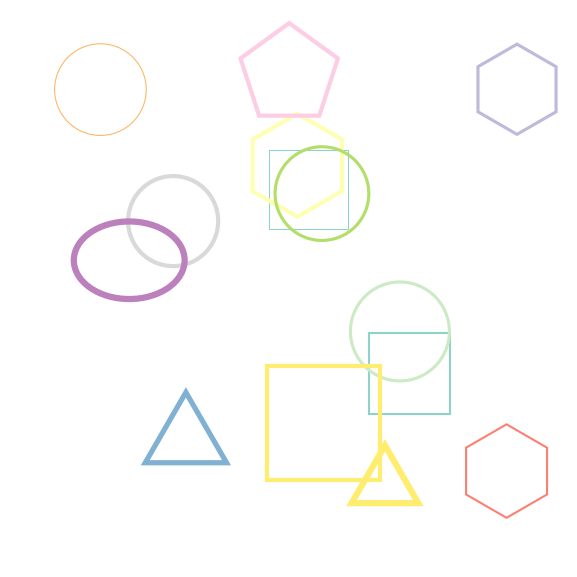[{"shape": "square", "thickness": 0.5, "radius": 0.34, "center": [0.535, 0.671]}, {"shape": "square", "thickness": 1, "radius": 0.35, "center": [0.708, 0.352]}, {"shape": "hexagon", "thickness": 2, "radius": 0.45, "center": [0.515, 0.713]}, {"shape": "hexagon", "thickness": 1.5, "radius": 0.39, "center": [0.895, 0.845]}, {"shape": "hexagon", "thickness": 1, "radius": 0.4, "center": [0.877, 0.183]}, {"shape": "triangle", "thickness": 2.5, "radius": 0.41, "center": [0.322, 0.238]}, {"shape": "circle", "thickness": 0.5, "radius": 0.4, "center": [0.174, 0.844]}, {"shape": "circle", "thickness": 1.5, "radius": 0.41, "center": [0.557, 0.664]}, {"shape": "pentagon", "thickness": 2, "radius": 0.44, "center": [0.501, 0.871]}, {"shape": "circle", "thickness": 2, "radius": 0.39, "center": [0.3, 0.616]}, {"shape": "oval", "thickness": 3, "radius": 0.48, "center": [0.224, 0.548]}, {"shape": "circle", "thickness": 1.5, "radius": 0.43, "center": [0.693, 0.425]}, {"shape": "triangle", "thickness": 3, "radius": 0.33, "center": [0.667, 0.161]}, {"shape": "square", "thickness": 2, "radius": 0.49, "center": [0.561, 0.267]}]